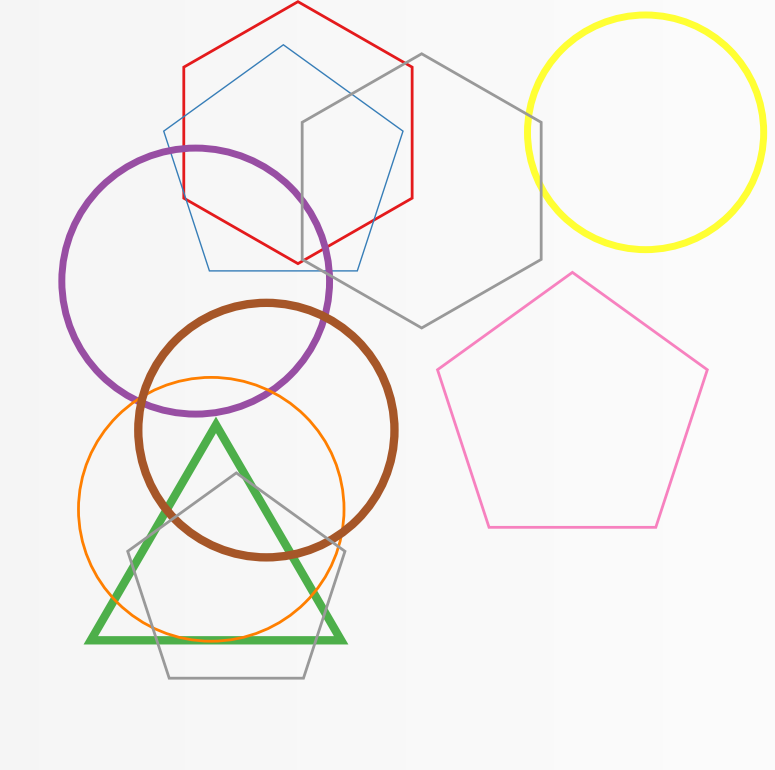[{"shape": "hexagon", "thickness": 1, "radius": 0.85, "center": [0.384, 0.828]}, {"shape": "pentagon", "thickness": 0.5, "radius": 0.81, "center": [0.366, 0.78]}, {"shape": "triangle", "thickness": 3, "radius": 0.93, "center": [0.279, 0.262]}, {"shape": "circle", "thickness": 2.5, "radius": 0.86, "center": [0.253, 0.635]}, {"shape": "circle", "thickness": 1, "radius": 0.86, "center": [0.273, 0.339]}, {"shape": "circle", "thickness": 2.5, "radius": 0.76, "center": [0.833, 0.828]}, {"shape": "circle", "thickness": 3, "radius": 0.83, "center": [0.344, 0.441]}, {"shape": "pentagon", "thickness": 1, "radius": 0.92, "center": [0.739, 0.463]}, {"shape": "hexagon", "thickness": 1, "radius": 0.89, "center": [0.544, 0.752]}, {"shape": "pentagon", "thickness": 1, "radius": 0.74, "center": [0.305, 0.238]}]